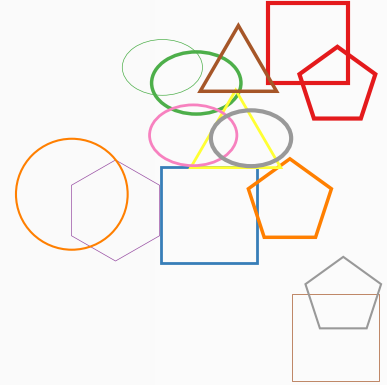[{"shape": "pentagon", "thickness": 3, "radius": 0.52, "center": [0.871, 0.775]}, {"shape": "square", "thickness": 3, "radius": 0.52, "center": [0.795, 0.887]}, {"shape": "square", "thickness": 2, "radius": 0.62, "center": [0.54, 0.442]}, {"shape": "oval", "thickness": 2.5, "radius": 0.58, "center": [0.507, 0.784]}, {"shape": "oval", "thickness": 0.5, "radius": 0.52, "center": [0.419, 0.825]}, {"shape": "hexagon", "thickness": 0.5, "radius": 0.66, "center": [0.298, 0.453]}, {"shape": "circle", "thickness": 1.5, "radius": 0.72, "center": [0.185, 0.495]}, {"shape": "pentagon", "thickness": 2.5, "radius": 0.56, "center": [0.748, 0.475]}, {"shape": "triangle", "thickness": 2, "radius": 0.67, "center": [0.608, 0.632]}, {"shape": "square", "thickness": 0.5, "radius": 0.56, "center": [0.866, 0.124]}, {"shape": "triangle", "thickness": 2.5, "radius": 0.57, "center": [0.615, 0.82]}, {"shape": "oval", "thickness": 2, "radius": 0.56, "center": [0.499, 0.649]}, {"shape": "pentagon", "thickness": 1.5, "radius": 0.51, "center": [0.886, 0.23]}, {"shape": "oval", "thickness": 3, "radius": 0.52, "center": [0.648, 0.641]}]